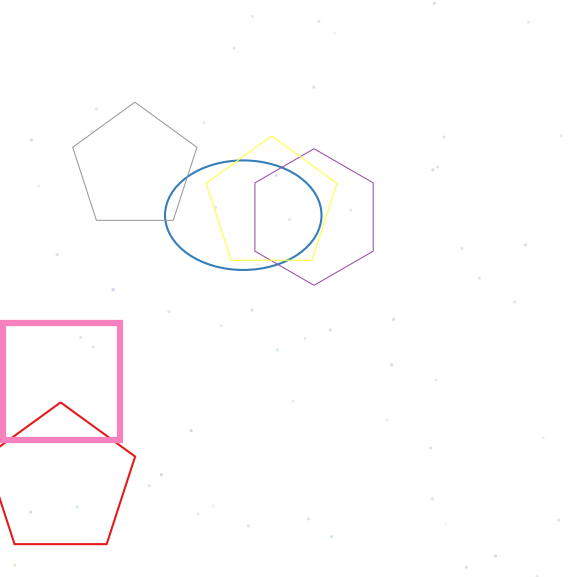[{"shape": "pentagon", "thickness": 1, "radius": 0.68, "center": [0.105, 0.167]}, {"shape": "oval", "thickness": 1, "radius": 0.68, "center": [0.421, 0.627]}, {"shape": "hexagon", "thickness": 0.5, "radius": 0.59, "center": [0.544, 0.623]}, {"shape": "pentagon", "thickness": 0.5, "radius": 0.6, "center": [0.47, 0.645]}, {"shape": "square", "thickness": 3, "radius": 0.51, "center": [0.106, 0.339]}, {"shape": "pentagon", "thickness": 0.5, "radius": 0.57, "center": [0.233, 0.709]}]